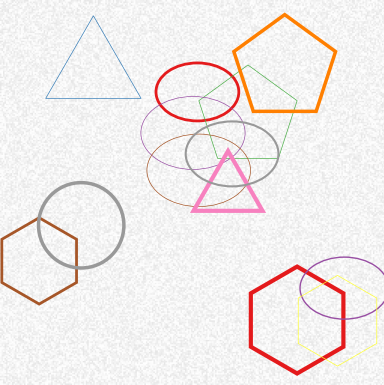[{"shape": "hexagon", "thickness": 3, "radius": 0.69, "center": [0.772, 0.169]}, {"shape": "oval", "thickness": 2, "radius": 0.54, "center": [0.513, 0.761]}, {"shape": "triangle", "thickness": 0.5, "radius": 0.72, "center": [0.243, 0.816]}, {"shape": "pentagon", "thickness": 0.5, "radius": 0.67, "center": [0.644, 0.697]}, {"shape": "oval", "thickness": 0.5, "radius": 0.68, "center": [0.501, 0.655]}, {"shape": "oval", "thickness": 1, "radius": 0.58, "center": [0.894, 0.252]}, {"shape": "pentagon", "thickness": 2.5, "radius": 0.69, "center": [0.74, 0.823]}, {"shape": "hexagon", "thickness": 0.5, "radius": 0.59, "center": [0.877, 0.167]}, {"shape": "hexagon", "thickness": 2, "radius": 0.56, "center": [0.102, 0.322]}, {"shape": "oval", "thickness": 0.5, "radius": 0.67, "center": [0.516, 0.558]}, {"shape": "triangle", "thickness": 3, "radius": 0.52, "center": [0.592, 0.504]}, {"shape": "oval", "thickness": 1.5, "radius": 0.6, "center": [0.603, 0.6]}, {"shape": "circle", "thickness": 2.5, "radius": 0.55, "center": [0.211, 0.415]}]